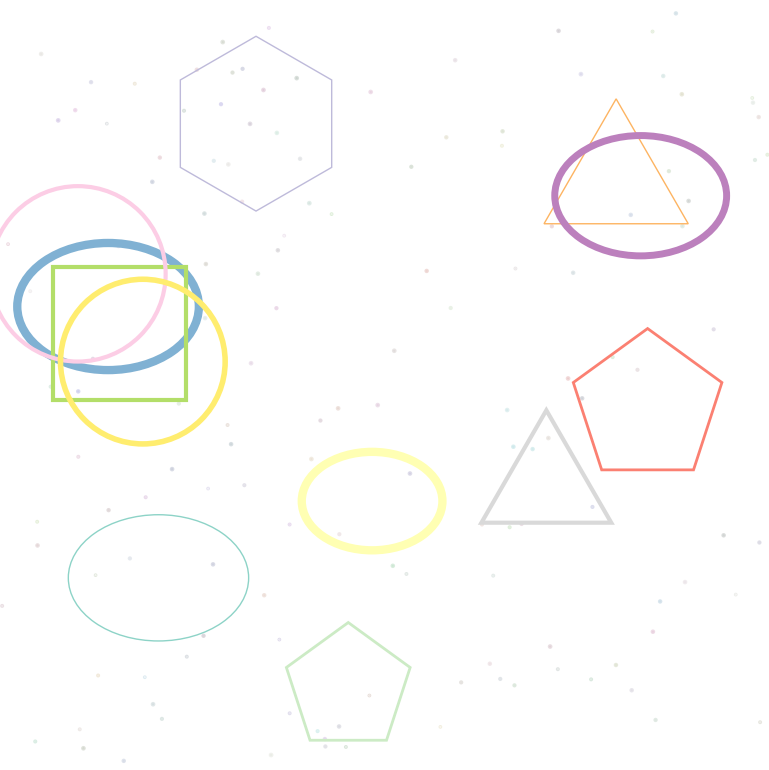[{"shape": "oval", "thickness": 0.5, "radius": 0.59, "center": [0.206, 0.25]}, {"shape": "oval", "thickness": 3, "radius": 0.46, "center": [0.483, 0.349]}, {"shape": "hexagon", "thickness": 0.5, "radius": 0.57, "center": [0.332, 0.839]}, {"shape": "pentagon", "thickness": 1, "radius": 0.51, "center": [0.841, 0.472]}, {"shape": "oval", "thickness": 3, "radius": 0.59, "center": [0.14, 0.602]}, {"shape": "triangle", "thickness": 0.5, "radius": 0.54, "center": [0.8, 0.763]}, {"shape": "square", "thickness": 1.5, "radius": 0.43, "center": [0.155, 0.567]}, {"shape": "circle", "thickness": 1.5, "radius": 0.57, "center": [0.101, 0.644]}, {"shape": "triangle", "thickness": 1.5, "radius": 0.49, "center": [0.71, 0.37]}, {"shape": "oval", "thickness": 2.5, "radius": 0.56, "center": [0.832, 0.746]}, {"shape": "pentagon", "thickness": 1, "radius": 0.42, "center": [0.452, 0.107]}, {"shape": "circle", "thickness": 2, "radius": 0.53, "center": [0.185, 0.53]}]